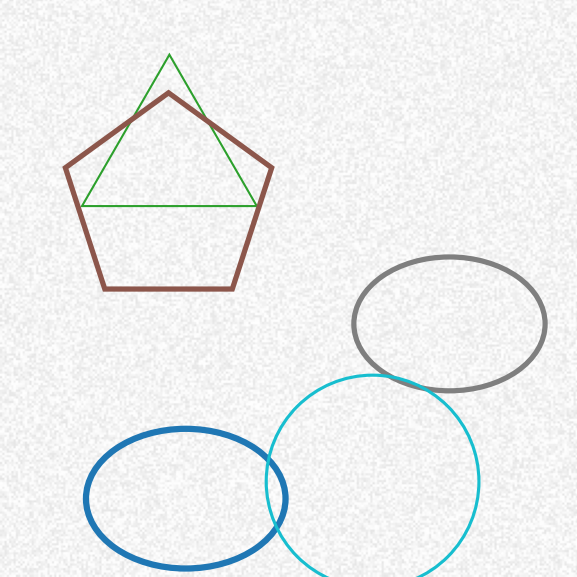[{"shape": "oval", "thickness": 3, "radius": 0.86, "center": [0.322, 0.136]}, {"shape": "triangle", "thickness": 1, "radius": 0.87, "center": [0.293, 0.73]}, {"shape": "pentagon", "thickness": 2.5, "radius": 0.94, "center": [0.292, 0.651]}, {"shape": "oval", "thickness": 2.5, "radius": 0.83, "center": [0.778, 0.438]}, {"shape": "circle", "thickness": 1.5, "radius": 0.92, "center": [0.645, 0.165]}]